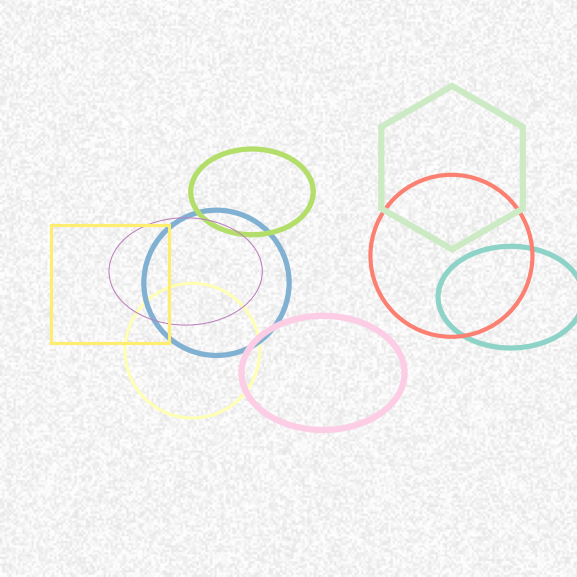[{"shape": "oval", "thickness": 2.5, "radius": 0.63, "center": [0.884, 0.485]}, {"shape": "circle", "thickness": 1.5, "radius": 0.58, "center": [0.333, 0.392]}, {"shape": "circle", "thickness": 2, "radius": 0.7, "center": [0.782, 0.556]}, {"shape": "circle", "thickness": 2.5, "radius": 0.63, "center": [0.375, 0.509]}, {"shape": "oval", "thickness": 2.5, "radius": 0.53, "center": [0.436, 0.667]}, {"shape": "oval", "thickness": 3, "radius": 0.71, "center": [0.559, 0.353]}, {"shape": "oval", "thickness": 0.5, "radius": 0.66, "center": [0.321, 0.529]}, {"shape": "hexagon", "thickness": 3, "radius": 0.71, "center": [0.783, 0.709]}, {"shape": "square", "thickness": 1.5, "radius": 0.51, "center": [0.19, 0.507]}]